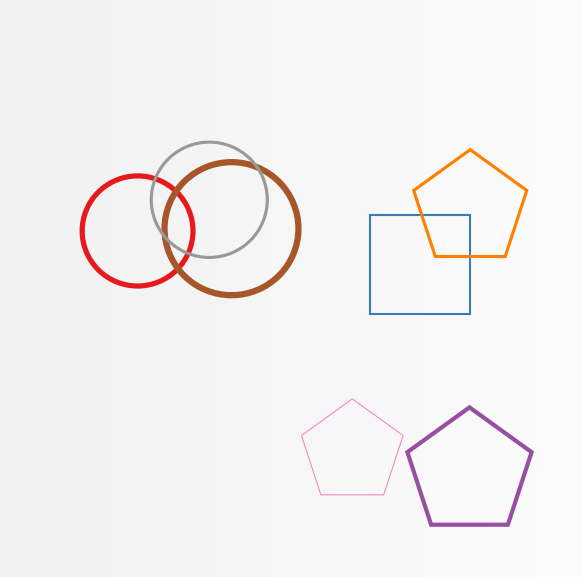[{"shape": "circle", "thickness": 2.5, "radius": 0.48, "center": [0.237, 0.599]}, {"shape": "square", "thickness": 1, "radius": 0.43, "center": [0.722, 0.542]}, {"shape": "pentagon", "thickness": 2, "radius": 0.56, "center": [0.808, 0.181]}, {"shape": "pentagon", "thickness": 1.5, "radius": 0.51, "center": [0.809, 0.638]}, {"shape": "circle", "thickness": 3, "radius": 0.58, "center": [0.398, 0.603]}, {"shape": "pentagon", "thickness": 0.5, "radius": 0.46, "center": [0.606, 0.217]}, {"shape": "circle", "thickness": 1.5, "radius": 0.5, "center": [0.36, 0.653]}]